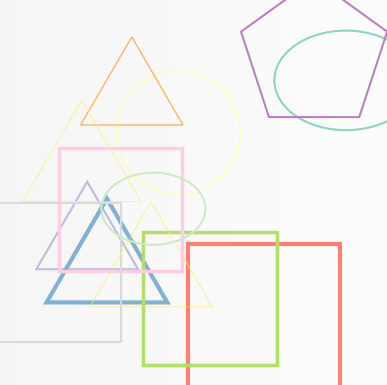[{"shape": "oval", "thickness": 1.5, "radius": 0.92, "center": [0.893, 0.791]}, {"shape": "circle", "thickness": 1, "radius": 0.8, "center": [0.46, 0.656]}, {"shape": "triangle", "thickness": 1.5, "radius": 0.76, "center": [0.225, 0.376]}, {"shape": "square", "thickness": 3, "radius": 0.98, "center": [0.681, 0.169]}, {"shape": "triangle", "thickness": 3, "radius": 0.9, "center": [0.276, 0.304]}, {"shape": "triangle", "thickness": 1, "radius": 0.76, "center": [0.34, 0.752]}, {"shape": "square", "thickness": 2.5, "radius": 0.86, "center": [0.542, 0.225]}, {"shape": "square", "thickness": 2.5, "radius": 0.8, "center": [0.31, 0.456]}, {"shape": "square", "thickness": 1.5, "radius": 0.91, "center": [0.131, 0.292]}, {"shape": "pentagon", "thickness": 1.5, "radius": 0.99, "center": [0.811, 0.856]}, {"shape": "oval", "thickness": 1.5, "radius": 0.67, "center": [0.396, 0.458]}, {"shape": "triangle", "thickness": 0.5, "radius": 0.88, "center": [0.211, 0.565]}, {"shape": "triangle", "thickness": 0.5, "radius": 0.91, "center": [0.39, 0.294]}]